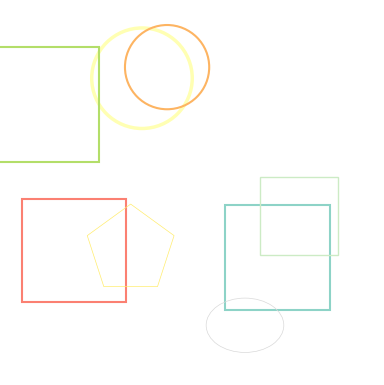[{"shape": "square", "thickness": 1.5, "radius": 0.68, "center": [0.721, 0.331]}, {"shape": "circle", "thickness": 2.5, "radius": 0.65, "center": [0.369, 0.797]}, {"shape": "square", "thickness": 1.5, "radius": 0.67, "center": [0.192, 0.349]}, {"shape": "circle", "thickness": 1.5, "radius": 0.55, "center": [0.434, 0.826]}, {"shape": "square", "thickness": 1.5, "radius": 0.75, "center": [0.108, 0.729]}, {"shape": "oval", "thickness": 0.5, "radius": 0.5, "center": [0.636, 0.155]}, {"shape": "square", "thickness": 1, "radius": 0.51, "center": [0.776, 0.439]}, {"shape": "pentagon", "thickness": 0.5, "radius": 0.59, "center": [0.339, 0.351]}]